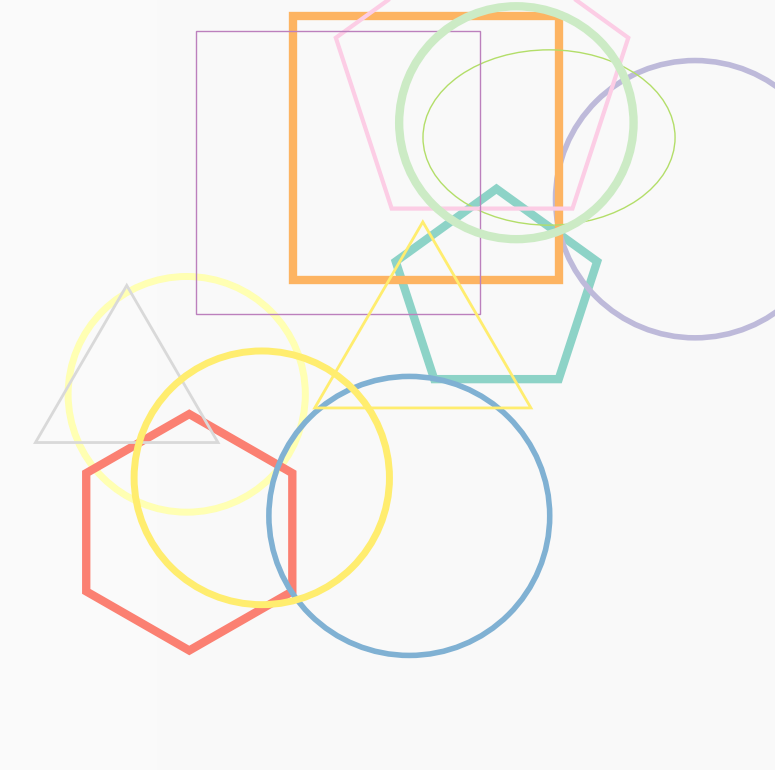[{"shape": "pentagon", "thickness": 3, "radius": 0.68, "center": [0.641, 0.618]}, {"shape": "circle", "thickness": 2.5, "radius": 0.77, "center": [0.241, 0.488]}, {"shape": "circle", "thickness": 2, "radius": 0.9, "center": [0.897, 0.741]}, {"shape": "hexagon", "thickness": 3, "radius": 0.77, "center": [0.244, 0.309]}, {"shape": "circle", "thickness": 2, "radius": 0.91, "center": [0.528, 0.33]}, {"shape": "square", "thickness": 3, "radius": 0.86, "center": [0.55, 0.808]}, {"shape": "oval", "thickness": 0.5, "radius": 0.81, "center": [0.708, 0.821]}, {"shape": "pentagon", "thickness": 1.5, "radius": 0.99, "center": [0.622, 0.89]}, {"shape": "triangle", "thickness": 1, "radius": 0.68, "center": [0.164, 0.493]}, {"shape": "square", "thickness": 0.5, "radius": 0.92, "center": [0.436, 0.776]}, {"shape": "circle", "thickness": 3, "radius": 0.76, "center": [0.666, 0.841]}, {"shape": "triangle", "thickness": 1, "radius": 0.81, "center": [0.546, 0.551]}, {"shape": "circle", "thickness": 2.5, "radius": 0.82, "center": [0.338, 0.379]}]